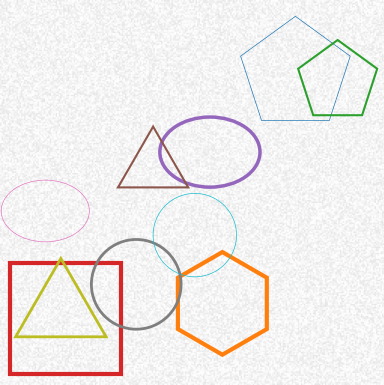[{"shape": "pentagon", "thickness": 0.5, "radius": 0.75, "center": [0.767, 0.808]}, {"shape": "hexagon", "thickness": 3, "radius": 0.67, "center": [0.578, 0.212]}, {"shape": "pentagon", "thickness": 1.5, "radius": 0.54, "center": [0.877, 0.788]}, {"shape": "square", "thickness": 3, "radius": 0.72, "center": [0.171, 0.173]}, {"shape": "oval", "thickness": 2.5, "radius": 0.65, "center": [0.545, 0.605]}, {"shape": "triangle", "thickness": 1.5, "radius": 0.53, "center": [0.398, 0.566]}, {"shape": "oval", "thickness": 0.5, "radius": 0.57, "center": [0.118, 0.452]}, {"shape": "circle", "thickness": 2, "radius": 0.58, "center": [0.354, 0.261]}, {"shape": "triangle", "thickness": 2, "radius": 0.68, "center": [0.158, 0.193]}, {"shape": "circle", "thickness": 0.5, "radius": 0.54, "center": [0.506, 0.389]}]